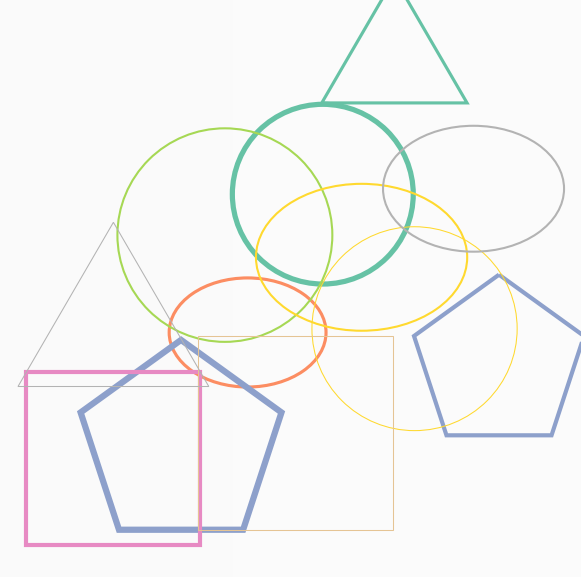[{"shape": "triangle", "thickness": 1.5, "radius": 0.72, "center": [0.679, 0.893]}, {"shape": "circle", "thickness": 2.5, "radius": 0.78, "center": [0.555, 0.663]}, {"shape": "oval", "thickness": 1.5, "radius": 0.67, "center": [0.426, 0.423]}, {"shape": "pentagon", "thickness": 2, "radius": 0.77, "center": [0.859, 0.37]}, {"shape": "pentagon", "thickness": 3, "radius": 0.91, "center": [0.311, 0.229]}, {"shape": "square", "thickness": 2, "radius": 0.75, "center": [0.194, 0.205]}, {"shape": "circle", "thickness": 1, "radius": 0.92, "center": [0.387, 0.592]}, {"shape": "oval", "thickness": 1, "radius": 0.91, "center": [0.622, 0.554]}, {"shape": "circle", "thickness": 0.5, "radius": 0.88, "center": [0.713, 0.43]}, {"shape": "square", "thickness": 0.5, "radius": 0.84, "center": [0.508, 0.25]}, {"shape": "oval", "thickness": 1, "radius": 0.78, "center": [0.815, 0.672]}, {"shape": "triangle", "thickness": 0.5, "radius": 0.95, "center": [0.195, 0.425]}]